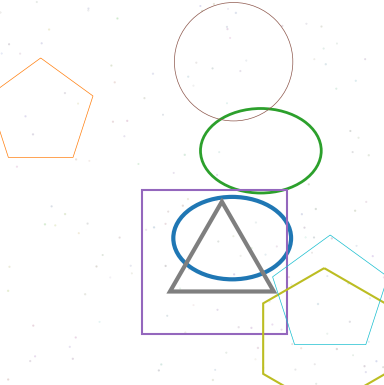[{"shape": "oval", "thickness": 3, "radius": 0.76, "center": [0.603, 0.382]}, {"shape": "pentagon", "thickness": 0.5, "radius": 0.71, "center": [0.106, 0.707]}, {"shape": "oval", "thickness": 2, "radius": 0.78, "center": [0.678, 0.608]}, {"shape": "square", "thickness": 1.5, "radius": 0.94, "center": [0.557, 0.319]}, {"shape": "circle", "thickness": 0.5, "radius": 0.77, "center": [0.607, 0.84]}, {"shape": "triangle", "thickness": 3, "radius": 0.78, "center": [0.576, 0.321]}, {"shape": "hexagon", "thickness": 1.5, "radius": 0.92, "center": [0.842, 0.12]}, {"shape": "pentagon", "thickness": 0.5, "radius": 0.79, "center": [0.858, 0.232]}]